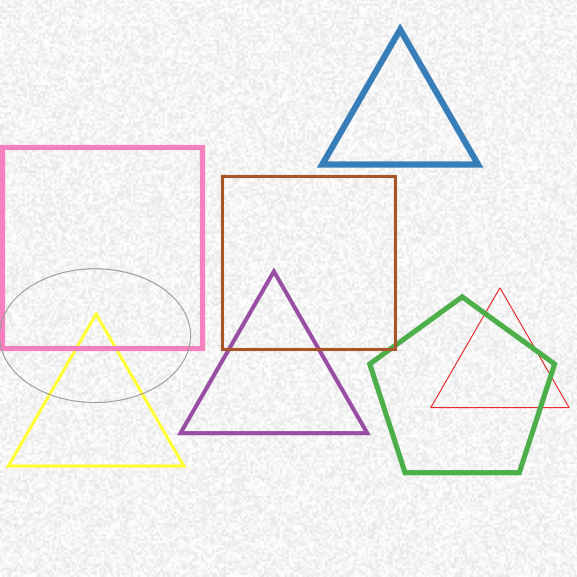[{"shape": "triangle", "thickness": 0.5, "radius": 0.69, "center": [0.866, 0.362]}, {"shape": "triangle", "thickness": 3, "radius": 0.78, "center": [0.693, 0.792]}, {"shape": "pentagon", "thickness": 2.5, "radius": 0.84, "center": [0.8, 0.317]}, {"shape": "triangle", "thickness": 2, "radius": 0.93, "center": [0.474, 0.342]}, {"shape": "triangle", "thickness": 1.5, "radius": 0.88, "center": [0.166, 0.28]}, {"shape": "square", "thickness": 1.5, "radius": 0.75, "center": [0.533, 0.545]}, {"shape": "square", "thickness": 2.5, "radius": 0.87, "center": [0.177, 0.57]}, {"shape": "oval", "thickness": 0.5, "radius": 0.83, "center": [0.165, 0.418]}]